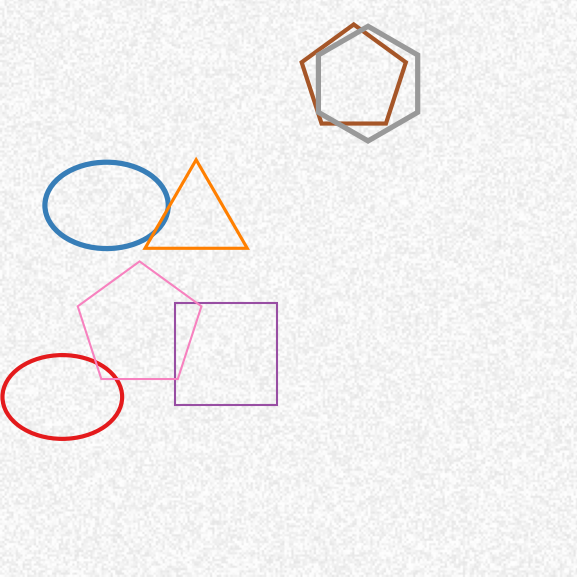[{"shape": "oval", "thickness": 2, "radius": 0.52, "center": [0.108, 0.312]}, {"shape": "oval", "thickness": 2.5, "radius": 0.53, "center": [0.185, 0.643]}, {"shape": "square", "thickness": 1, "radius": 0.44, "center": [0.392, 0.386]}, {"shape": "triangle", "thickness": 1.5, "radius": 0.51, "center": [0.34, 0.62]}, {"shape": "pentagon", "thickness": 2, "radius": 0.47, "center": [0.613, 0.862]}, {"shape": "pentagon", "thickness": 1, "radius": 0.56, "center": [0.242, 0.434]}, {"shape": "hexagon", "thickness": 2.5, "radius": 0.5, "center": [0.637, 0.854]}]